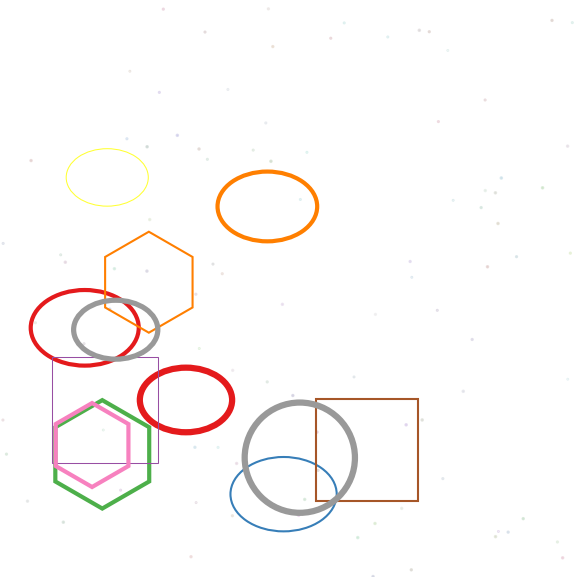[{"shape": "oval", "thickness": 2, "radius": 0.47, "center": [0.147, 0.431]}, {"shape": "oval", "thickness": 3, "radius": 0.4, "center": [0.322, 0.307]}, {"shape": "oval", "thickness": 1, "radius": 0.46, "center": [0.491, 0.143]}, {"shape": "hexagon", "thickness": 2, "radius": 0.47, "center": [0.177, 0.212]}, {"shape": "square", "thickness": 0.5, "radius": 0.46, "center": [0.182, 0.289]}, {"shape": "oval", "thickness": 2, "radius": 0.43, "center": [0.463, 0.642]}, {"shape": "hexagon", "thickness": 1, "radius": 0.44, "center": [0.258, 0.51]}, {"shape": "oval", "thickness": 0.5, "radius": 0.36, "center": [0.186, 0.692]}, {"shape": "square", "thickness": 1, "radius": 0.44, "center": [0.635, 0.22]}, {"shape": "hexagon", "thickness": 2, "radius": 0.36, "center": [0.159, 0.229]}, {"shape": "oval", "thickness": 2.5, "radius": 0.36, "center": [0.2, 0.428]}, {"shape": "circle", "thickness": 3, "radius": 0.48, "center": [0.519, 0.207]}]